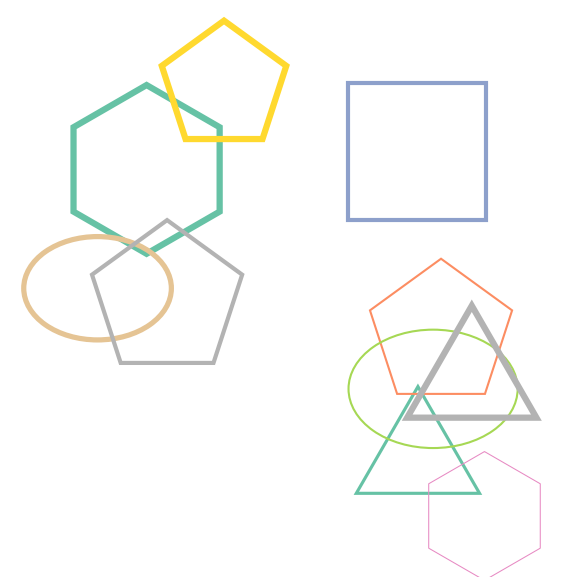[{"shape": "hexagon", "thickness": 3, "radius": 0.73, "center": [0.254, 0.706]}, {"shape": "triangle", "thickness": 1.5, "radius": 0.62, "center": [0.724, 0.207]}, {"shape": "pentagon", "thickness": 1, "radius": 0.65, "center": [0.764, 0.422]}, {"shape": "square", "thickness": 2, "radius": 0.59, "center": [0.722, 0.737]}, {"shape": "hexagon", "thickness": 0.5, "radius": 0.56, "center": [0.839, 0.106]}, {"shape": "oval", "thickness": 1, "radius": 0.73, "center": [0.75, 0.326]}, {"shape": "pentagon", "thickness": 3, "radius": 0.57, "center": [0.388, 0.85]}, {"shape": "oval", "thickness": 2.5, "radius": 0.64, "center": [0.169, 0.5]}, {"shape": "triangle", "thickness": 3, "radius": 0.65, "center": [0.817, 0.341]}, {"shape": "pentagon", "thickness": 2, "radius": 0.68, "center": [0.289, 0.481]}]